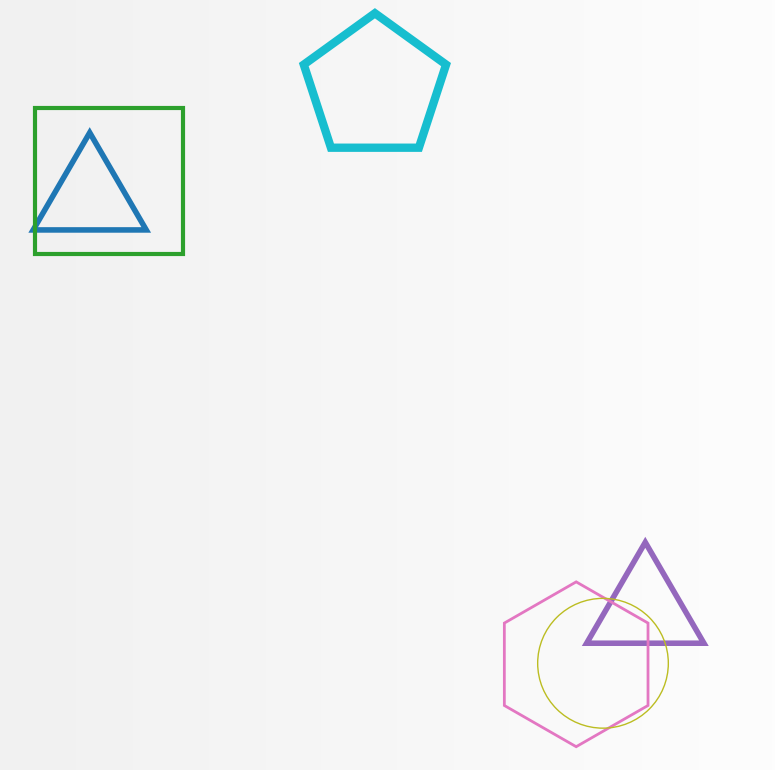[{"shape": "triangle", "thickness": 2, "radius": 0.42, "center": [0.116, 0.743]}, {"shape": "square", "thickness": 1.5, "radius": 0.48, "center": [0.14, 0.765]}, {"shape": "triangle", "thickness": 2, "radius": 0.44, "center": [0.833, 0.208]}, {"shape": "hexagon", "thickness": 1, "radius": 0.54, "center": [0.743, 0.137]}, {"shape": "circle", "thickness": 0.5, "radius": 0.42, "center": [0.778, 0.139]}, {"shape": "pentagon", "thickness": 3, "radius": 0.48, "center": [0.484, 0.886]}]